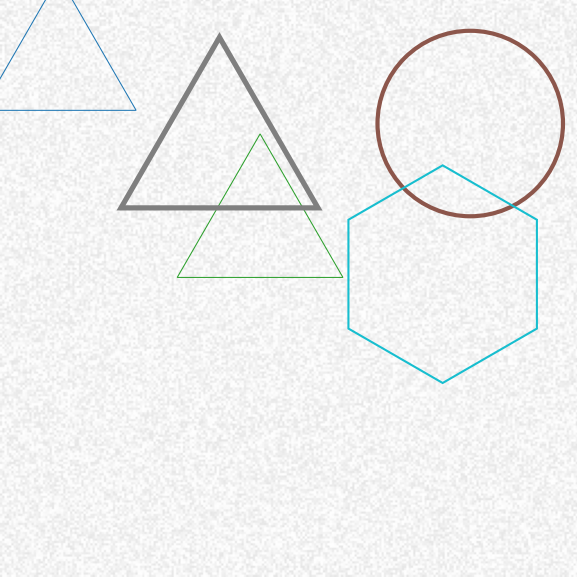[{"shape": "triangle", "thickness": 0.5, "radius": 0.77, "center": [0.102, 0.885]}, {"shape": "triangle", "thickness": 0.5, "radius": 0.83, "center": [0.45, 0.602]}, {"shape": "circle", "thickness": 2, "radius": 0.8, "center": [0.814, 0.785]}, {"shape": "triangle", "thickness": 2.5, "radius": 0.98, "center": [0.38, 0.738]}, {"shape": "hexagon", "thickness": 1, "radius": 0.94, "center": [0.767, 0.524]}]